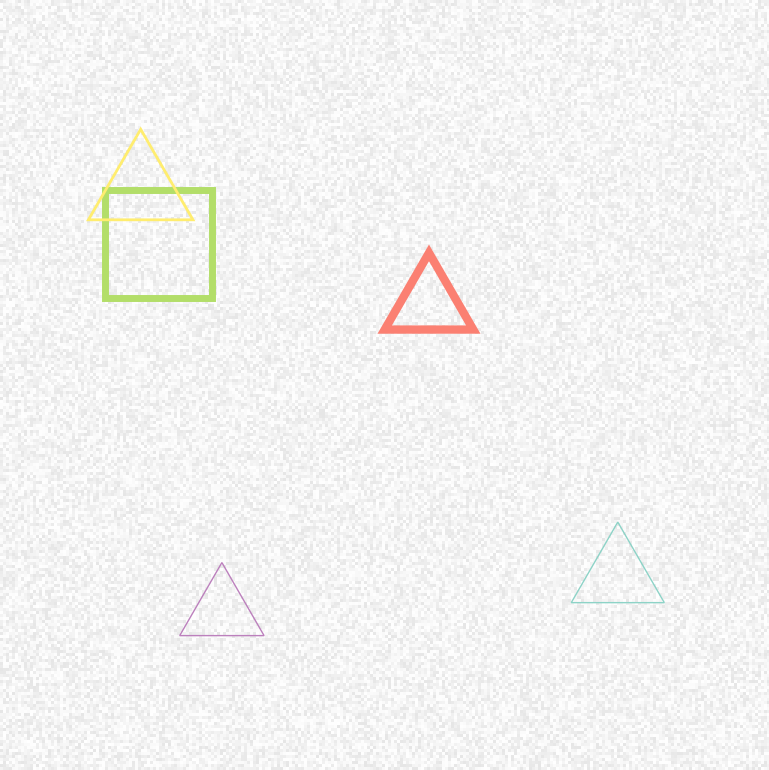[{"shape": "triangle", "thickness": 0.5, "radius": 0.35, "center": [0.802, 0.252]}, {"shape": "triangle", "thickness": 3, "radius": 0.33, "center": [0.557, 0.605]}, {"shape": "square", "thickness": 2.5, "radius": 0.35, "center": [0.206, 0.683]}, {"shape": "triangle", "thickness": 0.5, "radius": 0.32, "center": [0.288, 0.206]}, {"shape": "triangle", "thickness": 1, "radius": 0.39, "center": [0.183, 0.754]}]